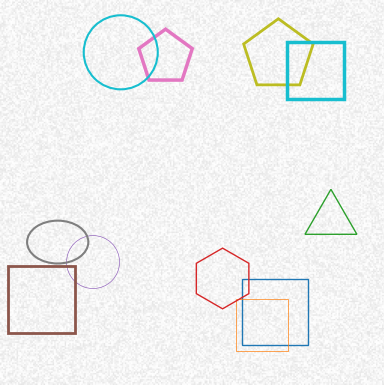[{"shape": "square", "thickness": 1, "radius": 0.43, "center": [0.714, 0.189]}, {"shape": "square", "thickness": 0.5, "radius": 0.33, "center": [0.68, 0.156]}, {"shape": "triangle", "thickness": 1, "radius": 0.39, "center": [0.86, 0.43]}, {"shape": "hexagon", "thickness": 1, "radius": 0.39, "center": [0.578, 0.277]}, {"shape": "circle", "thickness": 0.5, "radius": 0.34, "center": [0.242, 0.319]}, {"shape": "square", "thickness": 2, "radius": 0.44, "center": [0.109, 0.223]}, {"shape": "pentagon", "thickness": 2.5, "radius": 0.37, "center": [0.43, 0.851]}, {"shape": "oval", "thickness": 1.5, "radius": 0.4, "center": [0.15, 0.371]}, {"shape": "pentagon", "thickness": 2, "radius": 0.47, "center": [0.723, 0.856]}, {"shape": "square", "thickness": 2.5, "radius": 0.37, "center": [0.819, 0.816]}, {"shape": "circle", "thickness": 1.5, "radius": 0.48, "center": [0.314, 0.864]}]